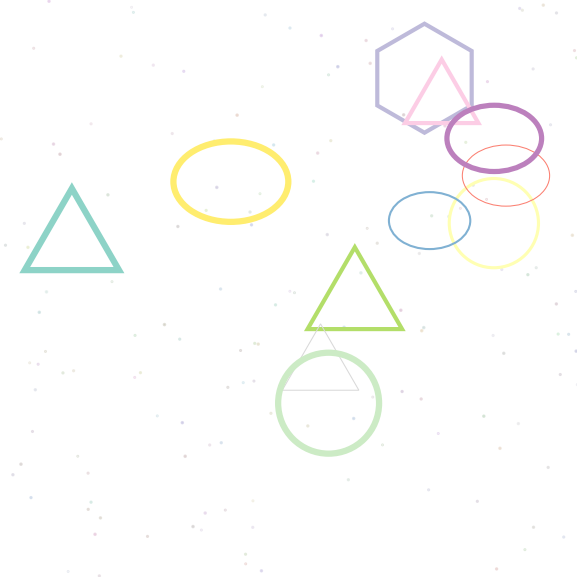[{"shape": "triangle", "thickness": 3, "radius": 0.47, "center": [0.124, 0.579]}, {"shape": "circle", "thickness": 1.5, "radius": 0.39, "center": [0.855, 0.613]}, {"shape": "hexagon", "thickness": 2, "radius": 0.47, "center": [0.735, 0.864]}, {"shape": "oval", "thickness": 0.5, "radius": 0.38, "center": [0.876, 0.695]}, {"shape": "oval", "thickness": 1, "radius": 0.35, "center": [0.744, 0.617]}, {"shape": "triangle", "thickness": 2, "radius": 0.47, "center": [0.614, 0.477]}, {"shape": "triangle", "thickness": 2, "radius": 0.37, "center": [0.765, 0.823]}, {"shape": "triangle", "thickness": 0.5, "radius": 0.38, "center": [0.555, 0.362]}, {"shape": "oval", "thickness": 2.5, "radius": 0.41, "center": [0.856, 0.76]}, {"shape": "circle", "thickness": 3, "radius": 0.44, "center": [0.569, 0.301]}, {"shape": "oval", "thickness": 3, "radius": 0.5, "center": [0.4, 0.685]}]